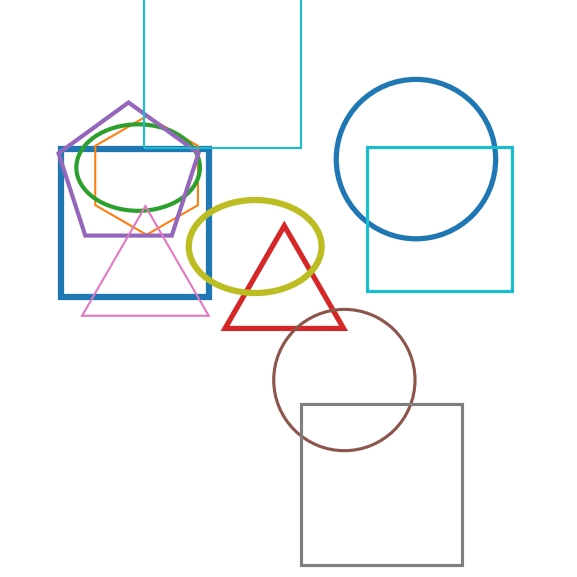[{"shape": "square", "thickness": 3, "radius": 0.64, "center": [0.234, 0.613]}, {"shape": "circle", "thickness": 2.5, "radius": 0.69, "center": [0.72, 0.724]}, {"shape": "hexagon", "thickness": 1, "radius": 0.51, "center": [0.254, 0.695]}, {"shape": "oval", "thickness": 2, "radius": 0.53, "center": [0.239, 0.709]}, {"shape": "triangle", "thickness": 2.5, "radius": 0.59, "center": [0.492, 0.49]}, {"shape": "pentagon", "thickness": 2, "radius": 0.64, "center": [0.223, 0.694]}, {"shape": "circle", "thickness": 1.5, "radius": 0.61, "center": [0.596, 0.341]}, {"shape": "triangle", "thickness": 1, "radius": 0.63, "center": [0.252, 0.516]}, {"shape": "square", "thickness": 1.5, "radius": 0.7, "center": [0.661, 0.161]}, {"shape": "oval", "thickness": 3, "radius": 0.58, "center": [0.442, 0.572]}, {"shape": "square", "thickness": 1, "radius": 0.68, "center": [0.386, 0.879]}, {"shape": "square", "thickness": 1.5, "radius": 0.62, "center": [0.761, 0.619]}]